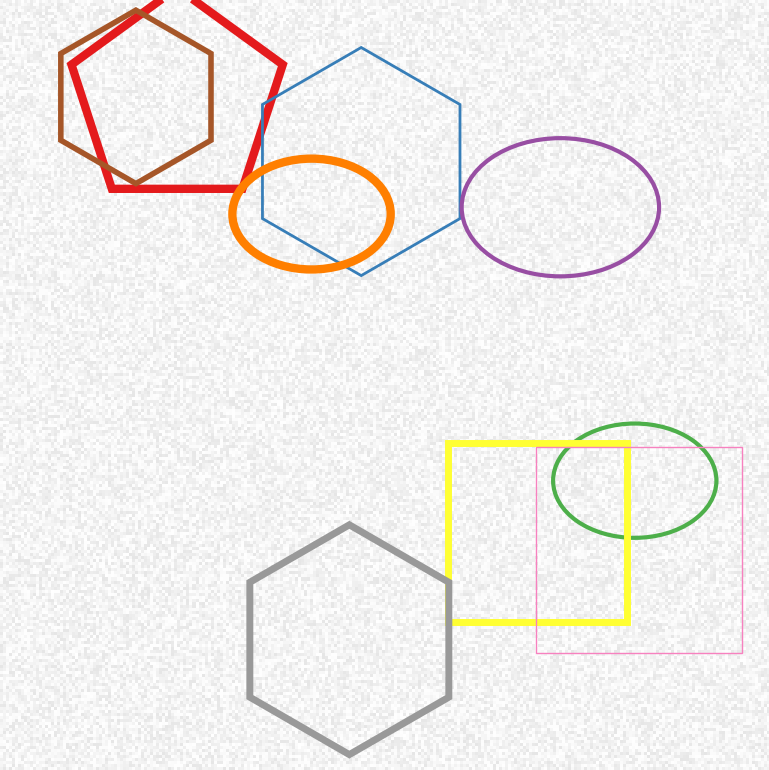[{"shape": "pentagon", "thickness": 3, "radius": 0.72, "center": [0.23, 0.871]}, {"shape": "hexagon", "thickness": 1, "radius": 0.74, "center": [0.469, 0.79]}, {"shape": "oval", "thickness": 1.5, "radius": 0.53, "center": [0.824, 0.376]}, {"shape": "oval", "thickness": 1.5, "radius": 0.64, "center": [0.728, 0.731]}, {"shape": "oval", "thickness": 3, "radius": 0.51, "center": [0.405, 0.722]}, {"shape": "square", "thickness": 2.5, "radius": 0.58, "center": [0.698, 0.309]}, {"shape": "hexagon", "thickness": 2, "radius": 0.56, "center": [0.177, 0.874]}, {"shape": "square", "thickness": 0.5, "radius": 0.67, "center": [0.83, 0.286]}, {"shape": "hexagon", "thickness": 2.5, "radius": 0.75, "center": [0.454, 0.169]}]